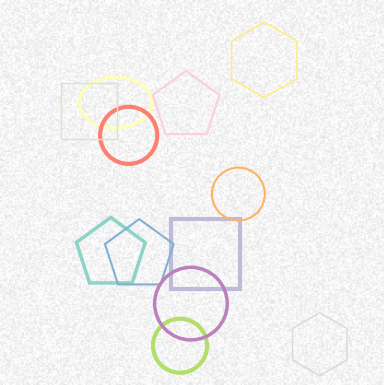[{"shape": "pentagon", "thickness": 2.5, "radius": 0.47, "center": [0.288, 0.341]}, {"shape": "oval", "thickness": 2, "radius": 0.47, "center": [0.3, 0.734]}, {"shape": "square", "thickness": 3, "radius": 0.45, "center": [0.534, 0.34]}, {"shape": "circle", "thickness": 3, "radius": 0.37, "center": [0.334, 0.648]}, {"shape": "pentagon", "thickness": 1.5, "radius": 0.47, "center": [0.362, 0.337]}, {"shape": "circle", "thickness": 1.5, "radius": 0.34, "center": [0.619, 0.496]}, {"shape": "circle", "thickness": 3, "radius": 0.35, "center": [0.468, 0.102]}, {"shape": "pentagon", "thickness": 1.5, "radius": 0.45, "center": [0.483, 0.725]}, {"shape": "hexagon", "thickness": 1, "radius": 0.41, "center": [0.83, 0.106]}, {"shape": "circle", "thickness": 2.5, "radius": 0.47, "center": [0.496, 0.211]}, {"shape": "square", "thickness": 1, "radius": 0.37, "center": [0.232, 0.712]}, {"shape": "hexagon", "thickness": 1, "radius": 0.49, "center": [0.687, 0.844]}]